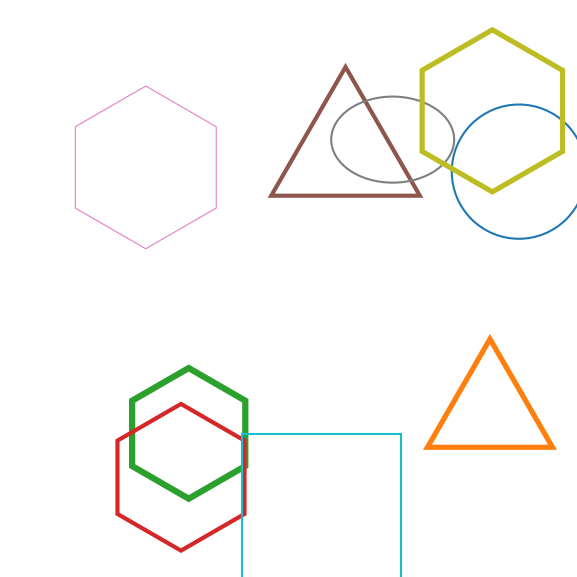[{"shape": "circle", "thickness": 1, "radius": 0.58, "center": [0.899, 0.702]}, {"shape": "triangle", "thickness": 2.5, "radius": 0.62, "center": [0.848, 0.287]}, {"shape": "hexagon", "thickness": 3, "radius": 0.57, "center": [0.327, 0.249]}, {"shape": "hexagon", "thickness": 2, "radius": 0.64, "center": [0.313, 0.173]}, {"shape": "triangle", "thickness": 2, "radius": 0.74, "center": [0.598, 0.735]}, {"shape": "hexagon", "thickness": 0.5, "radius": 0.7, "center": [0.252, 0.709]}, {"shape": "oval", "thickness": 1, "radius": 0.53, "center": [0.68, 0.757]}, {"shape": "hexagon", "thickness": 2.5, "radius": 0.7, "center": [0.853, 0.807]}, {"shape": "square", "thickness": 1, "radius": 0.69, "center": [0.556, 0.109]}]